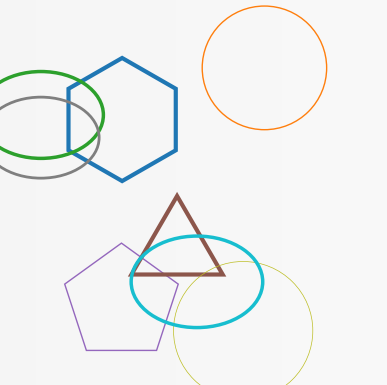[{"shape": "hexagon", "thickness": 3, "radius": 0.8, "center": [0.315, 0.69]}, {"shape": "circle", "thickness": 1, "radius": 0.8, "center": [0.682, 0.824]}, {"shape": "oval", "thickness": 2.5, "radius": 0.81, "center": [0.106, 0.701]}, {"shape": "pentagon", "thickness": 1, "radius": 0.77, "center": [0.313, 0.214]}, {"shape": "triangle", "thickness": 3, "radius": 0.68, "center": [0.457, 0.355]}, {"shape": "oval", "thickness": 2, "radius": 0.75, "center": [0.105, 0.642]}, {"shape": "circle", "thickness": 0.5, "radius": 0.9, "center": [0.628, 0.141]}, {"shape": "oval", "thickness": 2.5, "radius": 0.85, "center": [0.508, 0.268]}]